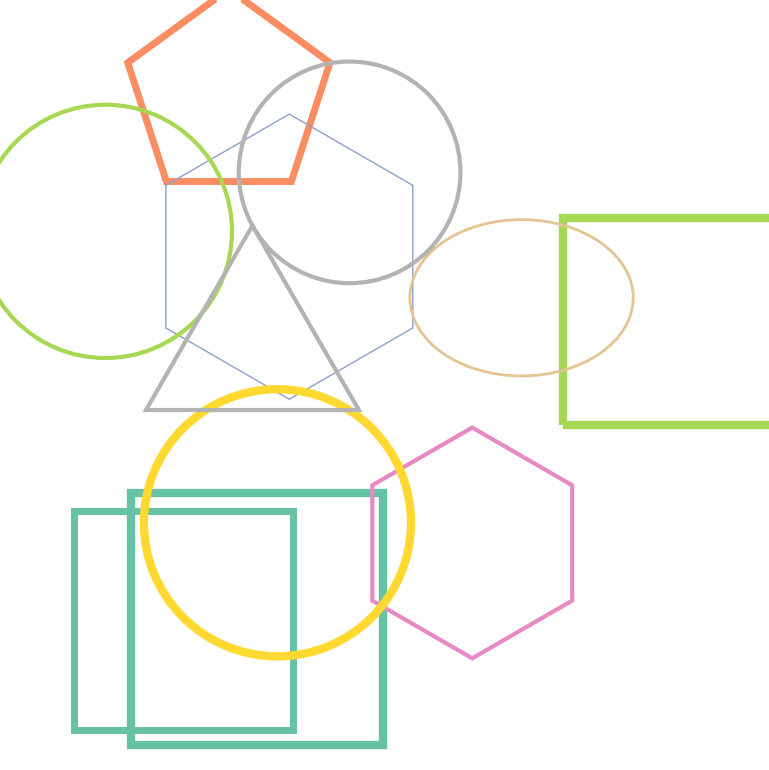[{"shape": "square", "thickness": 2.5, "radius": 0.71, "center": [0.239, 0.194]}, {"shape": "square", "thickness": 3, "radius": 0.82, "center": [0.334, 0.197]}, {"shape": "pentagon", "thickness": 2.5, "radius": 0.69, "center": [0.297, 0.876]}, {"shape": "hexagon", "thickness": 0.5, "radius": 0.93, "center": [0.376, 0.667]}, {"shape": "hexagon", "thickness": 1.5, "radius": 0.75, "center": [0.613, 0.295]}, {"shape": "circle", "thickness": 1.5, "radius": 0.82, "center": [0.137, 0.7]}, {"shape": "square", "thickness": 3, "radius": 0.67, "center": [0.866, 0.582]}, {"shape": "circle", "thickness": 3, "radius": 0.87, "center": [0.36, 0.321]}, {"shape": "oval", "thickness": 1, "radius": 0.73, "center": [0.677, 0.613]}, {"shape": "triangle", "thickness": 1.5, "radius": 0.8, "center": [0.328, 0.547]}, {"shape": "circle", "thickness": 1.5, "radius": 0.72, "center": [0.454, 0.776]}]